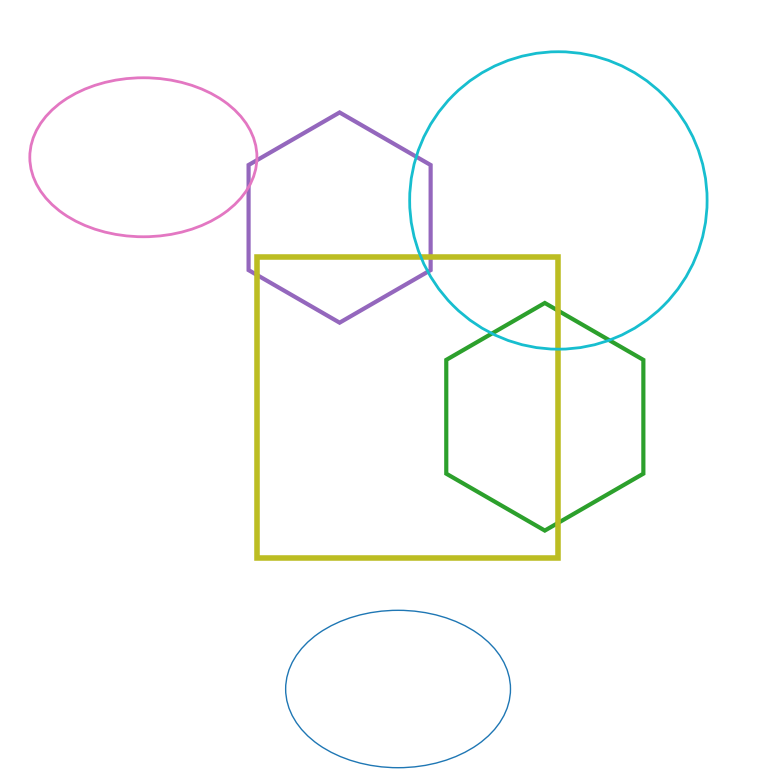[{"shape": "oval", "thickness": 0.5, "radius": 0.73, "center": [0.517, 0.105]}, {"shape": "hexagon", "thickness": 1.5, "radius": 0.74, "center": [0.708, 0.459]}, {"shape": "hexagon", "thickness": 1.5, "radius": 0.68, "center": [0.441, 0.717]}, {"shape": "oval", "thickness": 1, "radius": 0.74, "center": [0.186, 0.796]}, {"shape": "square", "thickness": 2, "radius": 0.98, "center": [0.529, 0.47]}, {"shape": "circle", "thickness": 1, "radius": 0.97, "center": [0.725, 0.74]}]